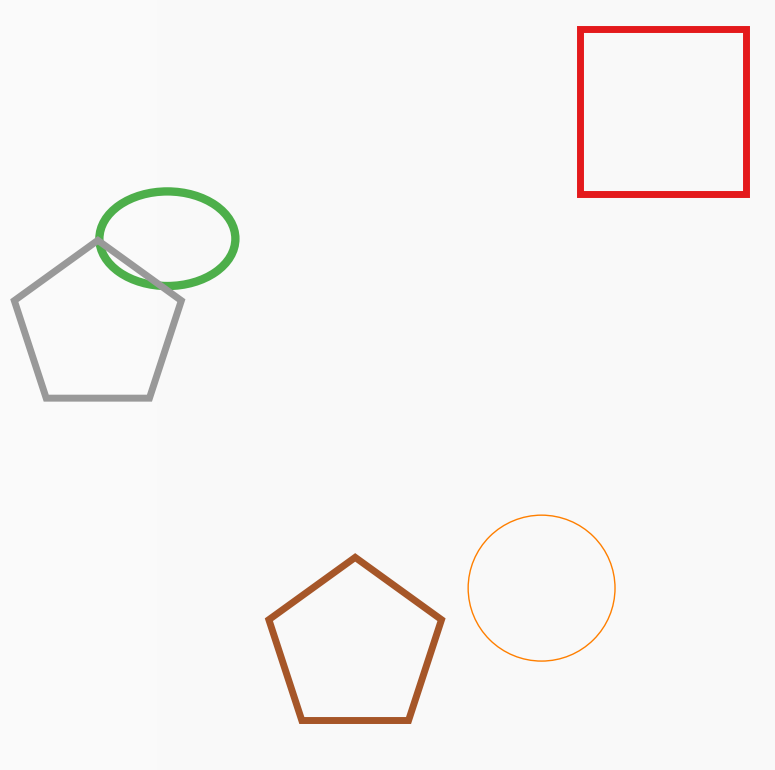[{"shape": "square", "thickness": 2.5, "radius": 0.54, "center": [0.856, 0.855]}, {"shape": "oval", "thickness": 3, "radius": 0.44, "center": [0.216, 0.69]}, {"shape": "circle", "thickness": 0.5, "radius": 0.47, "center": [0.699, 0.236]}, {"shape": "pentagon", "thickness": 2.5, "radius": 0.59, "center": [0.458, 0.159]}, {"shape": "pentagon", "thickness": 2.5, "radius": 0.57, "center": [0.126, 0.575]}]